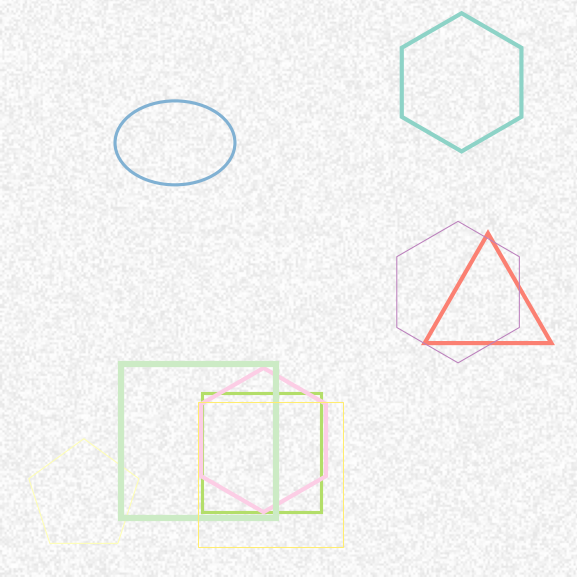[{"shape": "hexagon", "thickness": 2, "radius": 0.6, "center": [0.799, 0.857]}, {"shape": "pentagon", "thickness": 0.5, "radius": 0.5, "center": [0.145, 0.139]}, {"shape": "triangle", "thickness": 2, "radius": 0.63, "center": [0.845, 0.468]}, {"shape": "oval", "thickness": 1.5, "radius": 0.52, "center": [0.303, 0.752]}, {"shape": "square", "thickness": 1.5, "radius": 0.52, "center": [0.453, 0.216]}, {"shape": "hexagon", "thickness": 2, "radius": 0.62, "center": [0.456, 0.237]}, {"shape": "hexagon", "thickness": 0.5, "radius": 0.61, "center": [0.793, 0.493]}, {"shape": "square", "thickness": 3, "radius": 0.67, "center": [0.344, 0.236]}, {"shape": "square", "thickness": 0.5, "radius": 0.63, "center": [0.468, 0.178]}]